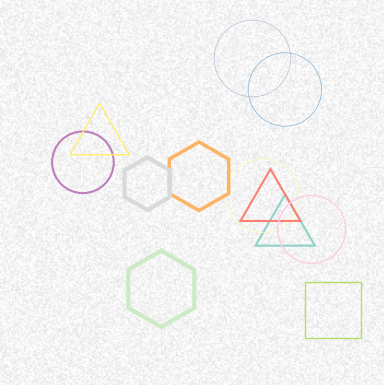[{"shape": "triangle", "thickness": 1.5, "radius": 0.44, "center": [0.741, 0.406]}, {"shape": "circle", "thickness": 0.5, "radius": 0.48, "center": [0.682, 0.492]}, {"shape": "circle", "thickness": 0.5, "radius": 0.5, "center": [0.656, 0.848]}, {"shape": "triangle", "thickness": 1.5, "radius": 0.45, "center": [0.702, 0.471]}, {"shape": "circle", "thickness": 0.5, "radius": 0.48, "center": [0.74, 0.768]}, {"shape": "hexagon", "thickness": 2.5, "radius": 0.45, "center": [0.517, 0.542]}, {"shape": "square", "thickness": 1, "radius": 0.37, "center": [0.864, 0.194]}, {"shape": "circle", "thickness": 1, "radius": 0.44, "center": [0.81, 0.404]}, {"shape": "hexagon", "thickness": 3, "radius": 0.34, "center": [0.383, 0.523]}, {"shape": "circle", "thickness": 1.5, "radius": 0.4, "center": [0.215, 0.579]}, {"shape": "hexagon", "thickness": 3, "radius": 0.5, "center": [0.419, 0.25]}, {"shape": "triangle", "thickness": 1, "radius": 0.45, "center": [0.259, 0.643]}]